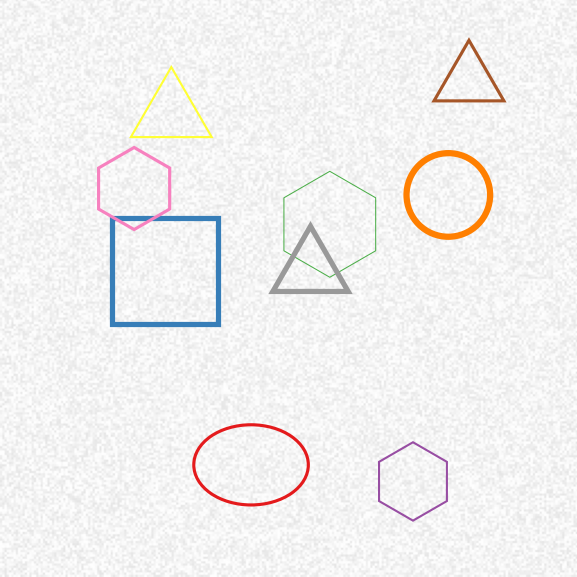[{"shape": "oval", "thickness": 1.5, "radius": 0.5, "center": [0.435, 0.194]}, {"shape": "square", "thickness": 2.5, "radius": 0.46, "center": [0.286, 0.529]}, {"shape": "hexagon", "thickness": 0.5, "radius": 0.46, "center": [0.571, 0.611]}, {"shape": "hexagon", "thickness": 1, "radius": 0.34, "center": [0.715, 0.165]}, {"shape": "circle", "thickness": 3, "radius": 0.36, "center": [0.776, 0.662]}, {"shape": "triangle", "thickness": 1, "radius": 0.4, "center": [0.297, 0.802]}, {"shape": "triangle", "thickness": 1.5, "radius": 0.35, "center": [0.812, 0.859]}, {"shape": "hexagon", "thickness": 1.5, "radius": 0.36, "center": [0.232, 0.673]}, {"shape": "triangle", "thickness": 2.5, "radius": 0.38, "center": [0.538, 0.532]}]